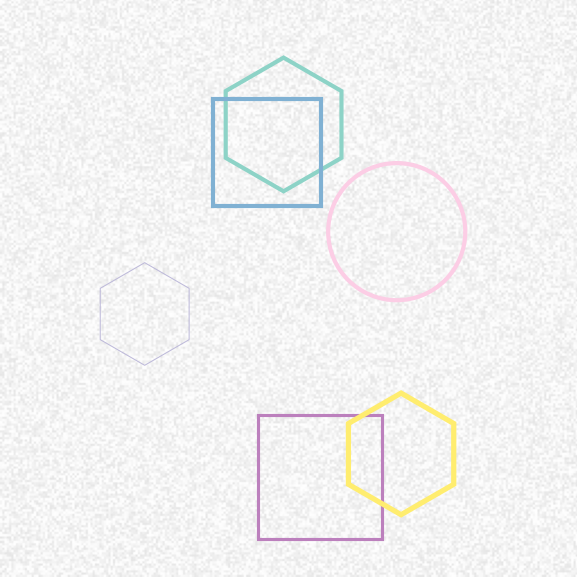[{"shape": "hexagon", "thickness": 2, "radius": 0.58, "center": [0.491, 0.784]}, {"shape": "hexagon", "thickness": 0.5, "radius": 0.44, "center": [0.251, 0.455]}, {"shape": "square", "thickness": 2, "radius": 0.46, "center": [0.463, 0.735]}, {"shape": "circle", "thickness": 2, "radius": 0.59, "center": [0.687, 0.598]}, {"shape": "square", "thickness": 1.5, "radius": 0.54, "center": [0.554, 0.174]}, {"shape": "hexagon", "thickness": 2.5, "radius": 0.53, "center": [0.695, 0.213]}]